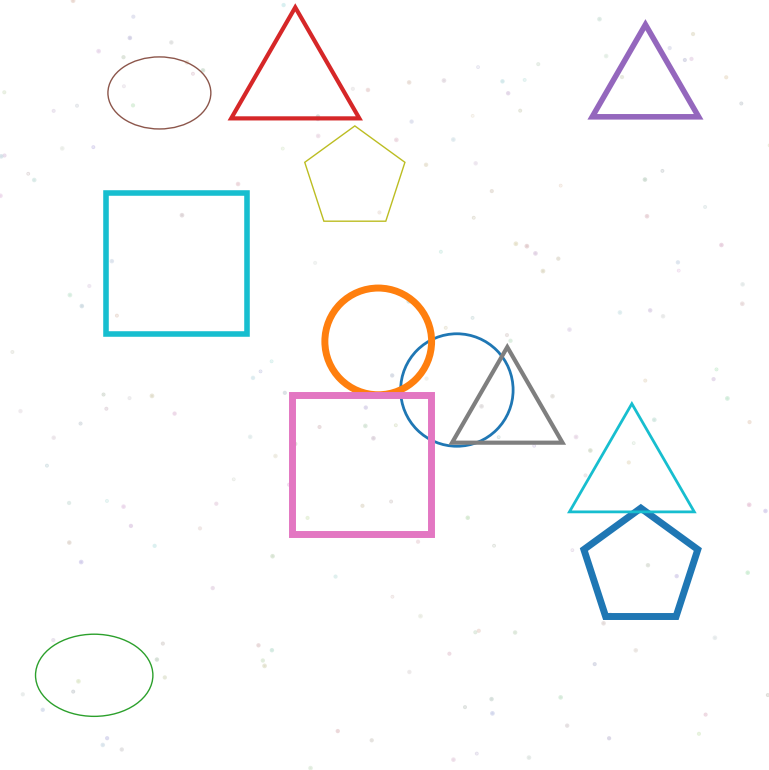[{"shape": "circle", "thickness": 1, "radius": 0.37, "center": [0.593, 0.493]}, {"shape": "pentagon", "thickness": 2.5, "radius": 0.39, "center": [0.832, 0.262]}, {"shape": "circle", "thickness": 2.5, "radius": 0.35, "center": [0.491, 0.557]}, {"shape": "oval", "thickness": 0.5, "radius": 0.38, "center": [0.122, 0.123]}, {"shape": "triangle", "thickness": 1.5, "radius": 0.48, "center": [0.383, 0.894]}, {"shape": "triangle", "thickness": 2, "radius": 0.4, "center": [0.838, 0.888]}, {"shape": "oval", "thickness": 0.5, "radius": 0.33, "center": [0.207, 0.879]}, {"shape": "square", "thickness": 2.5, "radius": 0.45, "center": [0.47, 0.397]}, {"shape": "triangle", "thickness": 1.5, "radius": 0.41, "center": [0.659, 0.466]}, {"shape": "pentagon", "thickness": 0.5, "radius": 0.34, "center": [0.461, 0.768]}, {"shape": "square", "thickness": 2, "radius": 0.46, "center": [0.229, 0.658]}, {"shape": "triangle", "thickness": 1, "radius": 0.47, "center": [0.821, 0.382]}]